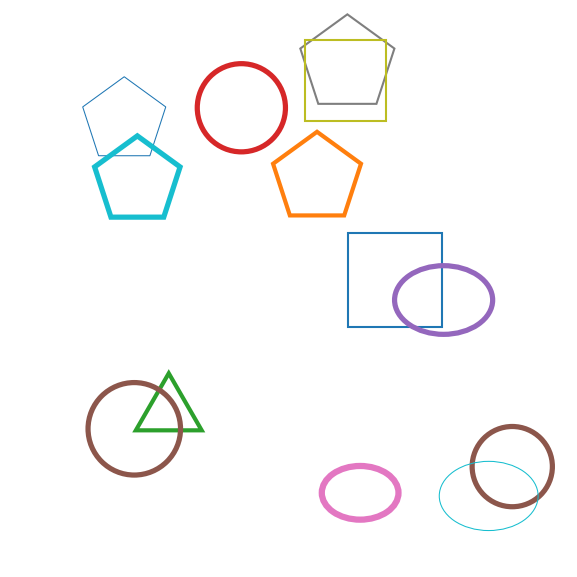[{"shape": "square", "thickness": 1, "radius": 0.41, "center": [0.684, 0.514]}, {"shape": "pentagon", "thickness": 0.5, "radius": 0.38, "center": [0.215, 0.791]}, {"shape": "pentagon", "thickness": 2, "radius": 0.4, "center": [0.549, 0.691]}, {"shape": "triangle", "thickness": 2, "radius": 0.33, "center": [0.292, 0.287]}, {"shape": "circle", "thickness": 2.5, "radius": 0.38, "center": [0.418, 0.813]}, {"shape": "oval", "thickness": 2.5, "radius": 0.42, "center": [0.768, 0.48]}, {"shape": "circle", "thickness": 2.5, "radius": 0.35, "center": [0.887, 0.191]}, {"shape": "circle", "thickness": 2.5, "radius": 0.4, "center": [0.233, 0.257]}, {"shape": "oval", "thickness": 3, "radius": 0.33, "center": [0.624, 0.146]}, {"shape": "pentagon", "thickness": 1, "radius": 0.43, "center": [0.602, 0.889]}, {"shape": "square", "thickness": 1, "radius": 0.35, "center": [0.598, 0.859]}, {"shape": "oval", "thickness": 0.5, "radius": 0.43, "center": [0.846, 0.14]}, {"shape": "pentagon", "thickness": 2.5, "radius": 0.39, "center": [0.238, 0.686]}]